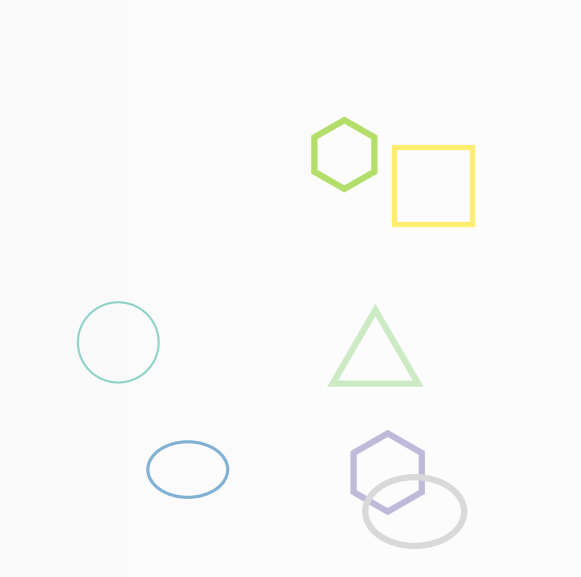[{"shape": "circle", "thickness": 1, "radius": 0.35, "center": [0.203, 0.406]}, {"shape": "hexagon", "thickness": 3, "radius": 0.34, "center": [0.667, 0.181]}, {"shape": "oval", "thickness": 1.5, "radius": 0.34, "center": [0.323, 0.186]}, {"shape": "hexagon", "thickness": 3, "radius": 0.3, "center": [0.592, 0.732]}, {"shape": "oval", "thickness": 3, "radius": 0.43, "center": [0.713, 0.113]}, {"shape": "triangle", "thickness": 3, "radius": 0.42, "center": [0.646, 0.377]}, {"shape": "square", "thickness": 2.5, "radius": 0.34, "center": [0.745, 0.678]}]